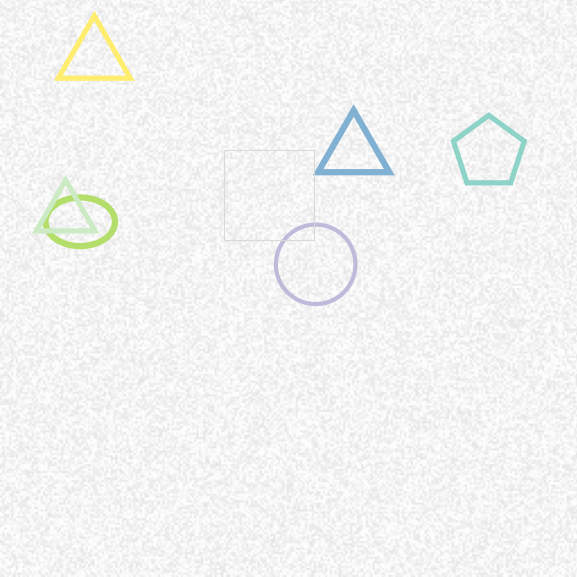[{"shape": "pentagon", "thickness": 2.5, "radius": 0.32, "center": [0.846, 0.735]}, {"shape": "circle", "thickness": 2, "radius": 0.34, "center": [0.547, 0.541]}, {"shape": "triangle", "thickness": 3, "radius": 0.36, "center": [0.612, 0.737]}, {"shape": "oval", "thickness": 3, "radius": 0.3, "center": [0.139, 0.615]}, {"shape": "square", "thickness": 0.5, "radius": 0.39, "center": [0.466, 0.661]}, {"shape": "triangle", "thickness": 2.5, "radius": 0.29, "center": [0.114, 0.629]}, {"shape": "triangle", "thickness": 2.5, "radius": 0.36, "center": [0.163, 0.9]}]